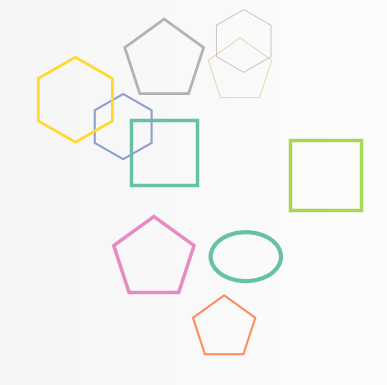[{"shape": "square", "thickness": 2.5, "radius": 0.43, "center": [0.423, 0.603]}, {"shape": "oval", "thickness": 3, "radius": 0.45, "center": [0.634, 0.333]}, {"shape": "pentagon", "thickness": 1.5, "radius": 0.42, "center": [0.578, 0.148]}, {"shape": "hexagon", "thickness": 1.5, "radius": 0.42, "center": [0.318, 0.671]}, {"shape": "pentagon", "thickness": 2.5, "radius": 0.54, "center": [0.397, 0.329]}, {"shape": "square", "thickness": 2.5, "radius": 0.46, "center": [0.84, 0.546]}, {"shape": "hexagon", "thickness": 2, "radius": 0.55, "center": [0.195, 0.741]}, {"shape": "pentagon", "thickness": 0.5, "radius": 0.43, "center": [0.619, 0.816]}, {"shape": "pentagon", "thickness": 2, "radius": 0.53, "center": [0.424, 0.843]}, {"shape": "hexagon", "thickness": 0.5, "radius": 0.41, "center": [0.629, 0.894]}]